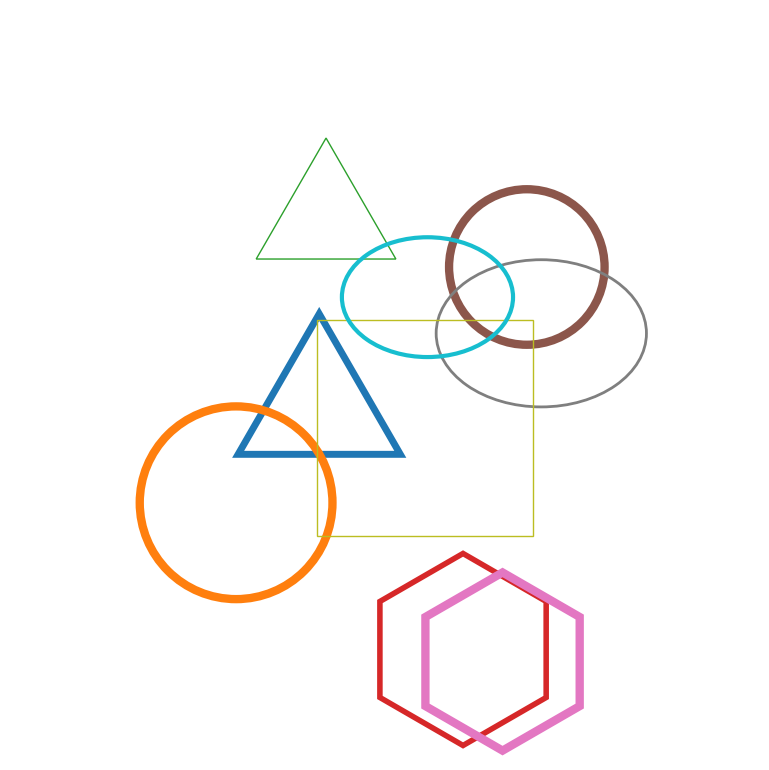[{"shape": "triangle", "thickness": 2.5, "radius": 0.61, "center": [0.415, 0.471]}, {"shape": "circle", "thickness": 3, "radius": 0.63, "center": [0.307, 0.347]}, {"shape": "triangle", "thickness": 0.5, "radius": 0.52, "center": [0.423, 0.716]}, {"shape": "hexagon", "thickness": 2, "radius": 0.62, "center": [0.601, 0.157]}, {"shape": "circle", "thickness": 3, "radius": 0.5, "center": [0.684, 0.653]}, {"shape": "hexagon", "thickness": 3, "radius": 0.58, "center": [0.653, 0.141]}, {"shape": "oval", "thickness": 1, "radius": 0.68, "center": [0.703, 0.567]}, {"shape": "square", "thickness": 0.5, "radius": 0.7, "center": [0.552, 0.444]}, {"shape": "oval", "thickness": 1.5, "radius": 0.56, "center": [0.555, 0.614]}]